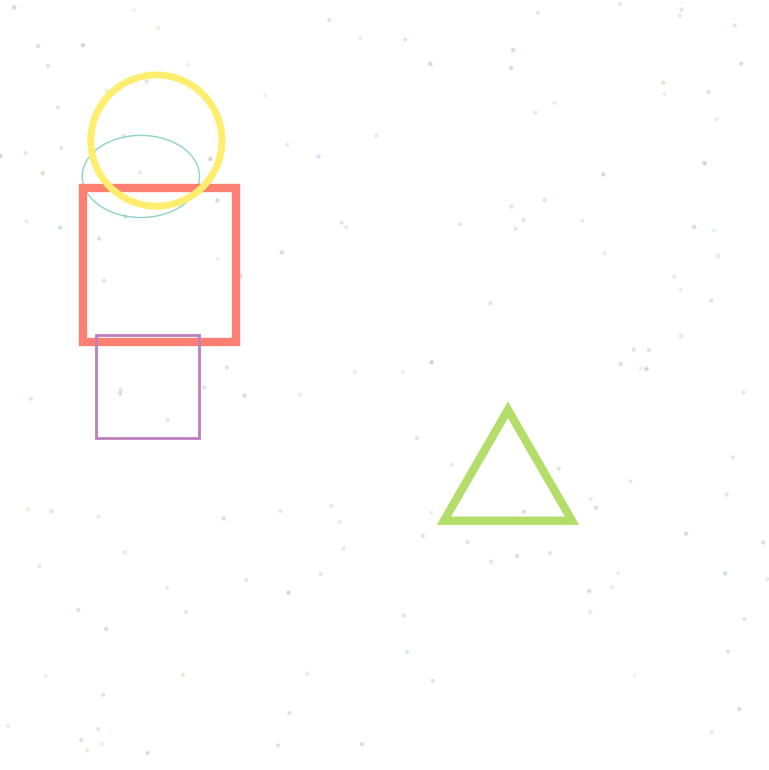[{"shape": "oval", "thickness": 0.5, "radius": 0.38, "center": [0.183, 0.771]}, {"shape": "square", "thickness": 3, "radius": 0.5, "center": [0.207, 0.656]}, {"shape": "triangle", "thickness": 3, "radius": 0.48, "center": [0.66, 0.372]}, {"shape": "square", "thickness": 1, "radius": 0.33, "center": [0.192, 0.498]}, {"shape": "circle", "thickness": 2.5, "radius": 0.43, "center": [0.203, 0.817]}]